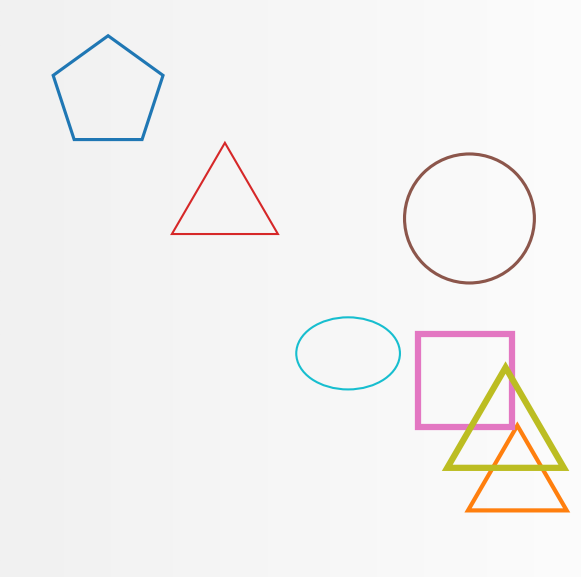[{"shape": "pentagon", "thickness": 1.5, "radius": 0.5, "center": [0.186, 0.838]}, {"shape": "triangle", "thickness": 2, "radius": 0.49, "center": [0.89, 0.164]}, {"shape": "triangle", "thickness": 1, "radius": 0.53, "center": [0.387, 0.647]}, {"shape": "circle", "thickness": 1.5, "radius": 0.56, "center": [0.808, 0.621]}, {"shape": "square", "thickness": 3, "radius": 0.4, "center": [0.8, 0.34]}, {"shape": "triangle", "thickness": 3, "radius": 0.58, "center": [0.87, 0.247]}, {"shape": "oval", "thickness": 1, "radius": 0.45, "center": [0.599, 0.387]}]